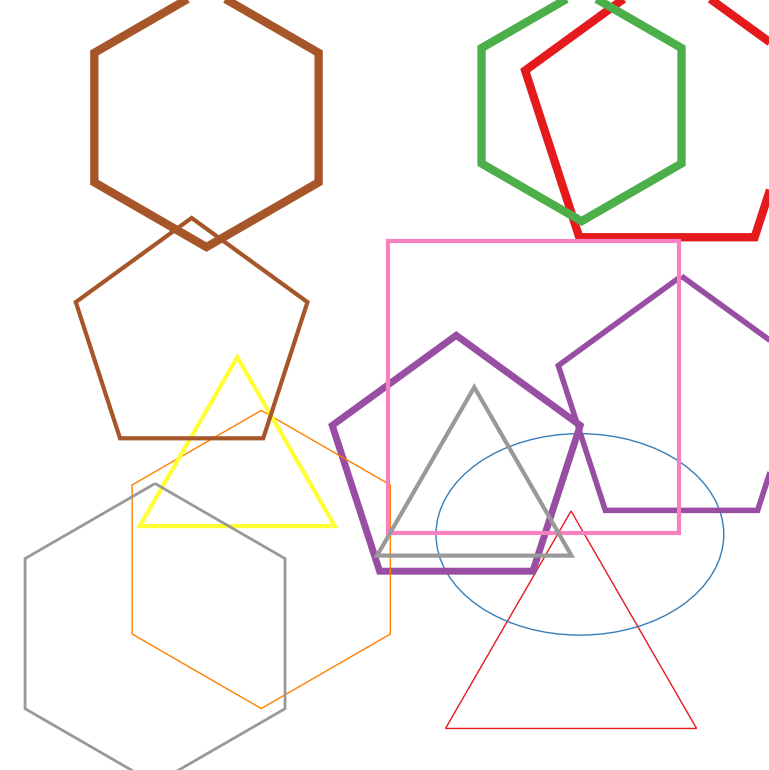[{"shape": "triangle", "thickness": 0.5, "radius": 0.94, "center": [0.742, 0.148]}, {"shape": "pentagon", "thickness": 3, "radius": 0.97, "center": [0.866, 0.849]}, {"shape": "oval", "thickness": 0.5, "radius": 0.93, "center": [0.753, 0.306]}, {"shape": "hexagon", "thickness": 3, "radius": 0.75, "center": [0.755, 0.863]}, {"shape": "pentagon", "thickness": 2, "radius": 0.84, "center": [0.885, 0.473]}, {"shape": "pentagon", "thickness": 2.5, "radius": 0.85, "center": [0.593, 0.395]}, {"shape": "hexagon", "thickness": 0.5, "radius": 0.97, "center": [0.339, 0.273]}, {"shape": "triangle", "thickness": 1.5, "radius": 0.73, "center": [0.308, 0.39]}, {"shape": "hexagon", "thickness": 3, "radius": 0.84, "center": [0.268, 0.847]}, {"shape": "pentagon", "thickness": 1.5, "radius": 0.79, "center": [0.249, 0.559]}, {"shape": "square", "thickness": 1.5, "radius": 0.95, "center": [0.693, 0.497]}, {"shape": "triangle", "thickness": 1.5, "radius": 0.73, "center": [0.616, 0.351]}, {"shape": "hexagon", "thickness": 1, "radius": 0.97, "center": [0.201, 0.177]}]